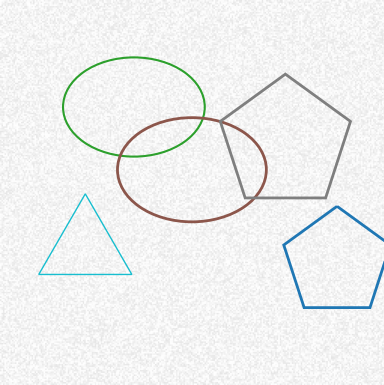[{"shape": "pentagon", "thickness": 2, "radius": 0.73, "center": [0.875, 0.319]}, {"shape": "oval", "thickness": 1.5, "radius": 0.92, "center": [0.348, 0.722]}, {"shape": "oval", "thickness": 2, "radius": 0.97, "center": [0.498, 0.559]}, {"shape": "pentagon", "thickness": 2, "radius": 0.89, "center": [0.741, 0.63]}, {"shape": "triangle", "thickness": 1, "radius": 0.7, "center": [0.222, 0.357]}]